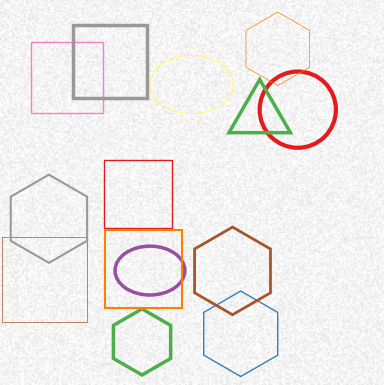[{"shape": "square", "thickness": 1, "radius": 0.44, "center": [0.358, 0.496]}, {"shape": "circle", "thickness": 3, "radius": 0.5, "center": [0.773, 0.715]}, {"shape": "hexagon", "thickness": 1, "radius": 0.56, "center": [0.625, 0.133]}, {"shape": "triangle", "thickness": 2.5, "radius": 0.46, "center": [0.675, 0.701]}, {"shape": "hexagon", "thickness": 2.5, "radius": 0.43, "center": [0.369, 0.112]}, {"shape": "oval", "thickness": 2.5, "radius": 0.45, "center": [0.39, 0.297]}, {"shape": "square", "thickness": 1.5, "radius": 0.5, "center": [0.373, 0.301]}, {"shape": "hexagon", "thickness": 0.5, "radius": 0.48, "center": [0.721, 0.873]}, {"shape": "oval", "thickness": 0.5, "radius": 0.54, "center": [0.497, 0.781]}, {"shape": "square", "thickness": 0.5, "radius": 0.55, "center": [0.116, 0.275]}, {"shape": "hexagon", "thickness": 2, "radius": 0.57, "center": [0.604, 0.296]}, {"shape": "square", "thickness": 1, "radius": 0.46, "center": [0.174, 0.798]}, {"shape": "square", "thickness": 2.5, "radius": 0.48, "center": [0.286, 0.84]}, {"shape": "hexagon", "thickness": 1.5, "radius": 0.57, "center": [0.127, 0.432]}]